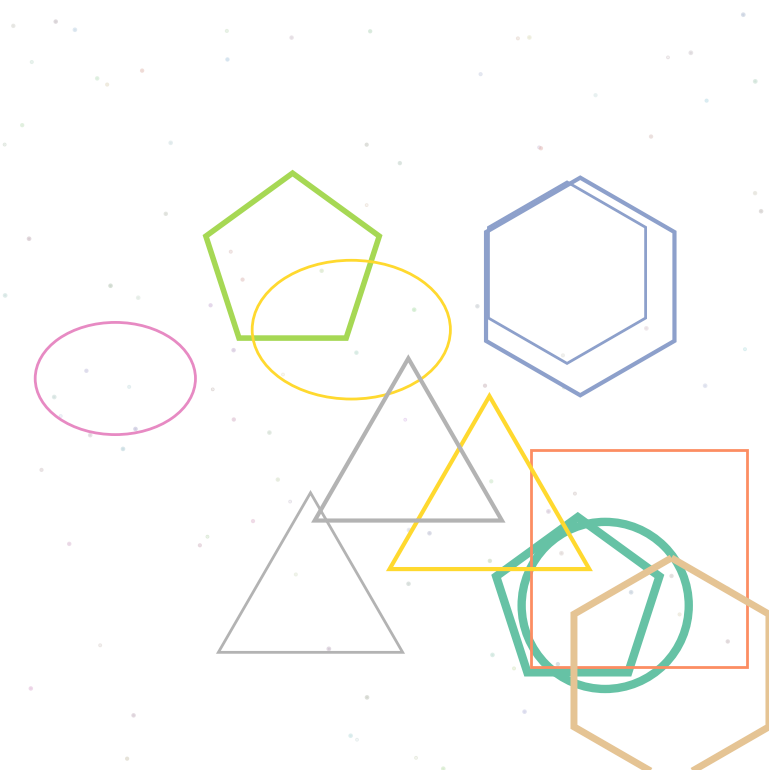[{"shape": "circle", "thickness": 3, "radius": 0.54, "center": [0.786, 0.214]}, {"shape": "pentagon", "thickness": 3, "radius": 0.56, "center": [0.75, 0.217]}, {"shape": "square", "thickness": 1, "radius": 0.7, "center": [0.83, 0.274]}, {"shape": "hexagon", "thickness": 1, "radius": 0.59, "center": [0.736, 0.646]}, {"shape": "hexagon", "thickness": 1.5, "radius": 0.71, "center": [0.754, 0.628]}, {"shape": "oval", "thickness": 1, "radius": 0.52, "center": [0.15, 0.508]}, {"shape": "pentagon", "thickness": 2, "radius": 0.59, "center": [0.38, 0.657]}, {"shape": "triangle", "thickness": 1.5, "radius": 0.75, "center": [0.636, 0.336]}, {"shape": "oval", "thickness": 1, "radius": 0.64, "center": [0.456, 0.572]}, {"shape": "hexagon", "thickness": 2.5, "radius": 0.73, "center": [0.872, 0.129]}, {"shape": "triangle", "thickness": 1, "radius": 0.69, "center": [0.403, 0.222]}, {"shape": "triangle", "thickness": 1.5, "radius": 0.7, "center": [0.53, 0.394]}]